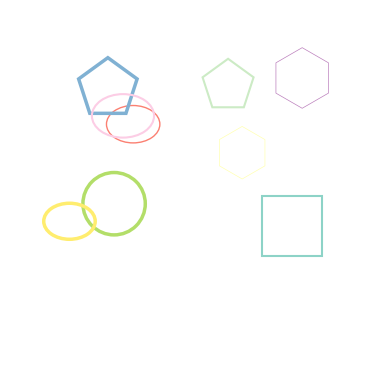[{"shape": "square", "thickness": 1.5, "radius": 0.39, "center": [0.757, 0.414]}, {"shape": "hexagon", "thickness": 0.5, "radius": 0.34, "center": [0.629, 0.603]}, {"shape": "oval", "thickness": 1, "radius": 0.35, "center": [0.346, 0.677]}, {"shape": "pentagon", "thickness": 2.5, "radius": 0.4, "center": [0.28, 0.77]}, {"shape": "circle", "thickness": 2.5, "radius": 0.4, "center": [0.296, 0.471]}, {"shape": "oval", "thickness": 1.5, "radius": 0.4, "center": [0.319, 0.699]}, {"shape": "hexagon", "thickness": 0.5, "radius": 0.39, "center": [0.785, 0.797]}, {"shape": "pentagon", "thickness": 1.5, "radius": 0.35, "center": [0.592, 0.778]}, {"shape": "oval", "thickness": 2.5, "radius": 0.33, "center": [0.18, 0.425]}]